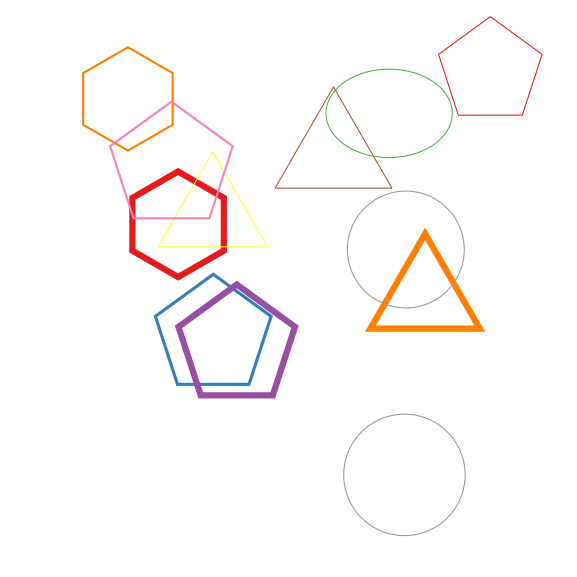[{"shape": "pentagon", "thickness": 0.5, "radius": 0.47, "center": [0.849, 0.876]}, {"shape": "hexagon", "thickness": 3, "radius": 0.46, "center": [0.308, 0.611]}, {"shape": "pentagon", "thickness": 1.5, "radius": 0.53, "center": [0.369, 0.419]}, {"shape": "oval", "thickness": 0.5, "radius": 0.55, "center": [0.674, 0.803]}, {"shape": "pentagon", "thickness": 3, "radius": 0.53, "center": [0.41, 0.4]}, {"shape": "hexagon", "thickness": 1, "radius": 0.45, "center": [0.222, 0.828]}, {"shape": "triangle", "thickness": 3, "radius": 0.55, "center": [0.736, 0.485]}, {"shape": "triangle", "thickness": 0.5, "radius": 0.55, "center": [0.368, 0.627]}, {"shape": "triangle", "thickness": 0.5, "radius": 0.58, "center": [0.577, 0.732]}, {"shape": "pentagon", "thickness": 1, "radius": 0.56, "center": [0.297, 0.711]}, {"shape": "circle", "thickness": 0.5, "radius": 0.51, "center": [0.703, 0.567]}, {"shape": "circle", "thickness": 0.5, "radius": 0.53, "center": [0.7, 0.177]}]